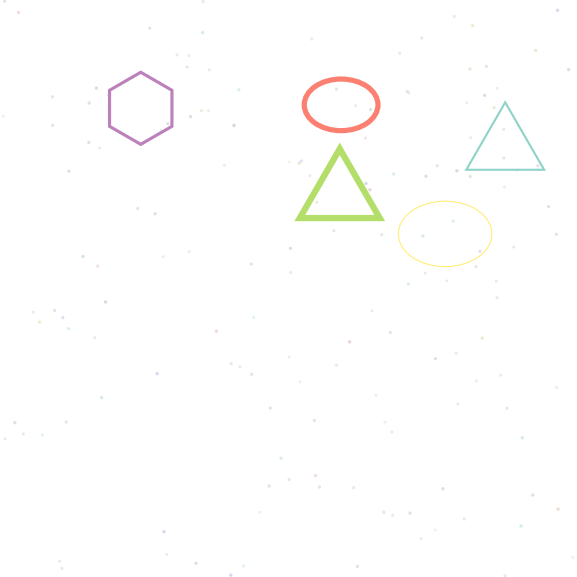[{"shape": "triangle", "thickness": 1, "radius": 0.39, "center": [0.875, 0.744]}, {"shape": "oval", "thickness": 2.5, "radius": 0.32, "center": [0.591, 0.818]}, {"shape": "triangle", "thickness": 3, "radius": 0.4, "center": [0.588, 0.661]}, {"shape": "hexagon", "thickness": 1.5, "radius": 0.31, "center": [0.244, 0.812]}, {"shape": "oval", "thickness": 0.5, "radius": 0.4, "center": [0.771, 0.594]}]